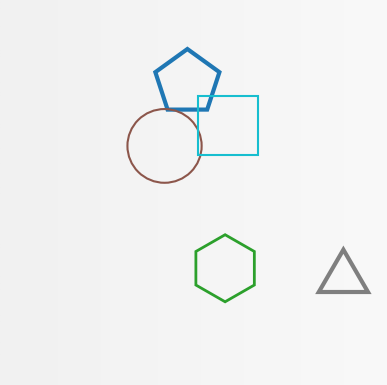[{"shape": "pentagon", "thickness": 3, "radius": 0.43, "center": [0.484, 0.786]}, {"shape": "hexagon", "thickness": 2, "radius": 0.44, "center": [0.581, 0.303]}, {"shape": "circle", "thickness": 1.5, "radius": 0.48, "center": [0.425, 0.621]}, {"shape": "triangle", "thickness": 3, "radius": 0.37, "center": [0.886, 0.278]}, {"shape": "square", "thickness": 1.5, "radius": 0.38, "center": [0.589, 0.674]}]